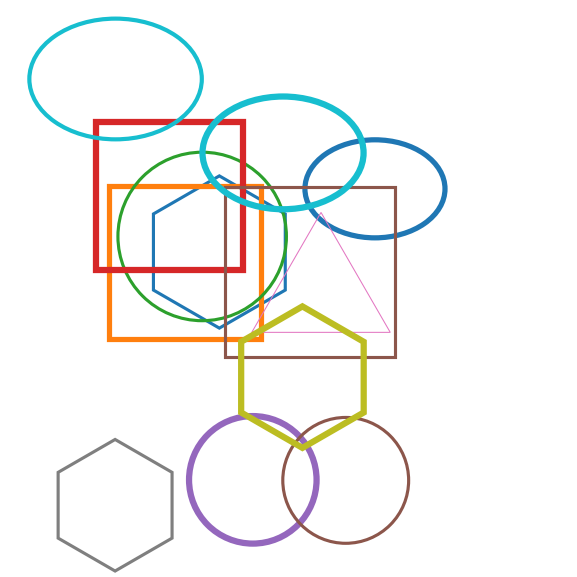[{"shape": "hexagon", "thickness": 1.5, "radius": 0.66, "center": [0.38, 0.563]}, {"shape": "oval", "thickness": 2.5, "radius": 0.61, "center": [0.649, 0.672]}, {"shape": "square", "thickness": 2.5, "radius": 0.66, "center": [0.32, 0.545]}, {"shape": "circle", "thickness": 1.5, "radius": 0.73, "center": [0.35, 0.59]}, {"shape": "square", "thickness": 3, "radius": 0.64, "center": [0.293, 0.66]}, {"shape": "circle", "thickness": 3, "radius": 0.55, "center": [0.438, 0.168]}, {"shape": "square", "thickness": 1.5, "radius": 0.74, "center": [0.536, 0.528]}, {"shape": "circle", "thickness": 1.5, "radius": 0.54, "center": [0.599, 0.167]}, {"shape": "triangle", "thickness": 0.5, "radius": 0.69, "center": [0.556, 0.493]}, {"shape": "hexagon", "thickness": 1.5, "radius": 0.57, "center": [0.199, 0.124]}, {"shape": "hexagon", "thickness": 3, "radius": 0.61, "center": [0.524, 0.346]}, {"shape": "oval", "thickness": 2, "radius": 0.75, "center": [0.2, 0.862]}, {"shape": "oval", "thickness": 3, "radius": 0.7, "center": [0.49, 0.734]}]